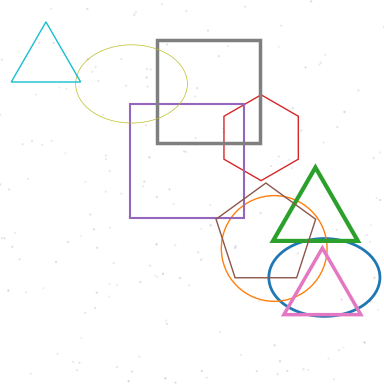[{"shape": "oval", "thickness": 2, "radius": 0.72, "center": [0.843, 0.279]}, {"shape": "circle", "thickness": 1, "radius": 0.69, "center": [0.712, 0.355]}, {"shape": "triangle", "thickness": 3, "radius": 0.64, "center": [0.819, 0.438]}, {"shape": "hexagon", "thickness": 1, "radius": 0.56, "center": [0.678, 0.642]}, {"shape": "square", "thickness": 1.5, "radius": 0.74, "center": [0.487, 0.581]}, {"shape": "pentagon", "thickness": 1, "radius": 0.68, "center": [0.691, 0.389]}, {"shape": "triangle", "thickness": 2.5, "radius": 0.58, "center": [0.837, 0.24]}, {"shape": "square", "thickness": 2.5, "radius": 0.67, "center": [0.541, 0.762]}, {"shape": "oval", "thickness": 0.5, "radius": 0.73, "center": [0.342, 0.782]}, {"shape": "triangle", "thickness": 1, "radius": 0.52, "center": [0.119, 0.839]}]